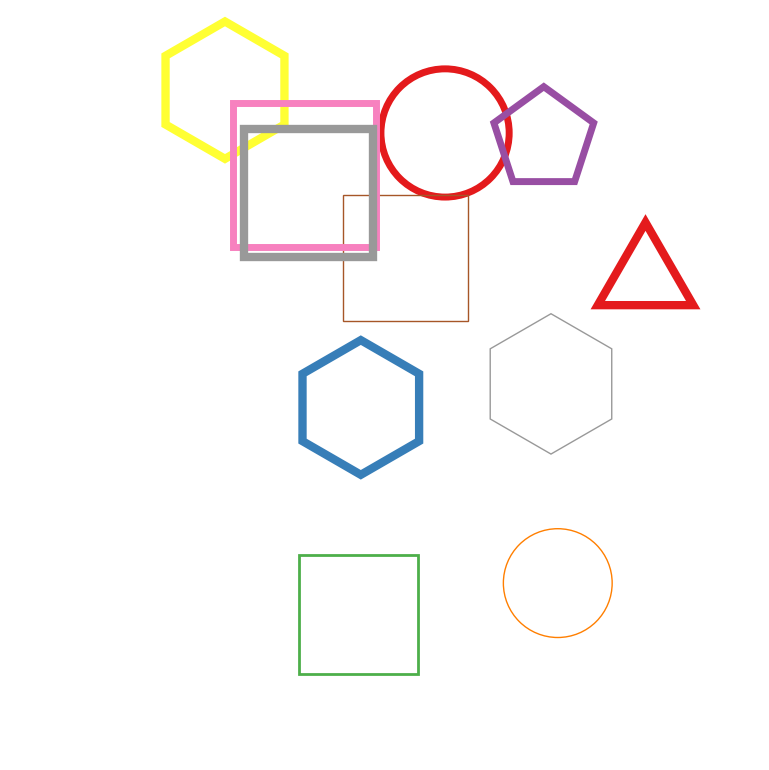[{"shape": "triangle", "thickness": 3, "radius": 0.36, "center": [0.838, 0.639]}, {"shape": "circle", "thickness": 2.5, "radius": 0.42, "center": [0.578, 0.827]}, {"shape": "hexagon", "thickness": 3, "radius": 0.44, "center": [0.469, 0.471]}, {"shape": "square", "thickness": 1, "radius": 0.38, "center": [0.465, 0.202]}, {"shape": "pentagon", "thickness": 2.5, "radius": 0.34, "center": [0.706, 0.819]}, {"shape": "circle", "thickness": 0.5, "radius": 0.35, "center": [0.724, 0.243]}, {"shape": "hexagon", "thickness": 3, "radius": 0.45, "center": [0.292, 0.883]}, {"shape": "square", "thickness": 0.5, "radius": 0.41, "center": [0.527, 0.665]}, {"shape": "square", "thickness": 2.5, "radius": 0.47, "center": [0.395, 0.773]}, {"shape": "square", "thickness": 3, "radius": 0.42, "center": [0.401, 0.749]}, {"shape": "hexagon", "thickness": 0.5, "radius": 0.46, "center": [0.716, 0.501]}]